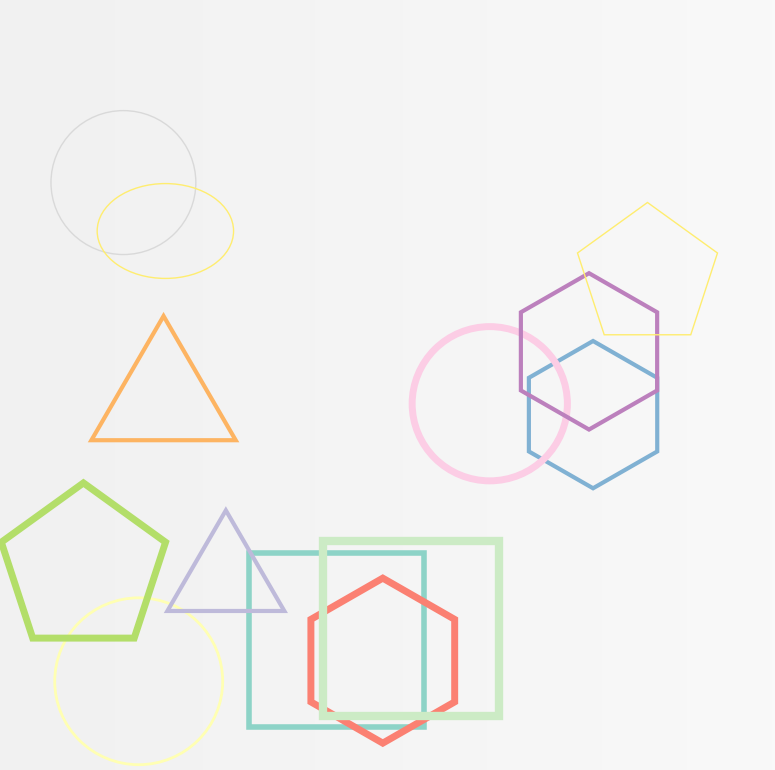[{"shape": "square", "thickness": 2, "radius": 0.57, "center": [0.434, 0.169]}, {"shape": "circle", "thickness": 1, "radius": 0.54, "center": [0.179, 0.115]}, {"shape": "triangle", "thickness": 1.5, "radius": 0.44, "center": [0.291, 0.25]}, {"shape": "hexagon", "thickness": 2.5, "radius": 0.54, "center": [0.494, 0.142]}, {"shape": "hexagon", "thickness": 1.5, "radius": 0.48, "center": [0.765, 0.462]}, {"shape": "triangle", "thickness": 1.5, "radius": 0.54, "center": [0.211, 0.482]}, {"shape": "pentagon", "thickness": 2.5, "radius": 0.56, "center": [0.108, 0.261]}, {"shape": "circle", "thickness": 2.5, "radius": 0.5, "center": [0.632, 0.476]}, {"shape": "circle", "thickness": 0.5, "radius": 0.47, "center": [0.159, 0.763]}, {"shape": "hexagon", "thickness": 1.5, "radius": 0.51, "center": [0.76, 0.544]}, {"shape": "square", "thickness": 3, "radius": 0.57, "center": [0.531, 0.184]}, {"shape": "oval", "thickness": 0.5, "radius": 0.44, "center": [0.213, 0.7]}, {"shape": "pentagon", "thickness": 0.5, "radius": 0.47, "center": [0.835, 0.642]}]